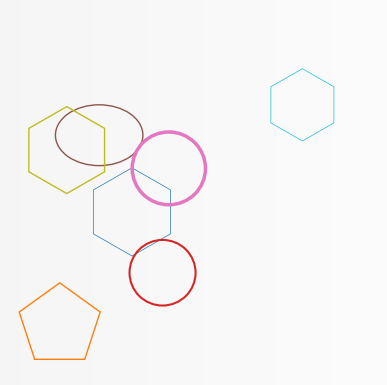[{"shape": "hexagon", "thickness": 0.5, "radius": 0.57, "center": [0.341, 0.45]}, {"shape": "pentagon", "thickness": 1, "radius": 0.55, "center": [0.154, 0.156]}, {"shape": "circle", "thickness": 1.5, "radius": 0.43, "center": [0.42, 0.292]}, {"shape": "oval", "thickness": 1, "radius": 0.56, "center": [0.256, 0.649]}, {"shape": "circle", "thickness": 2.5, "radius": 0.47, "center": [0.436, 0.563]}, {"shape": "hexagon", "thickness": 1, "radius": 0.56, "center": [0.172, 0.61]}, {"shape": "hexagon", "thickness": 0.5, "radius": 0.47, "center": [0.78, 0.728]}]